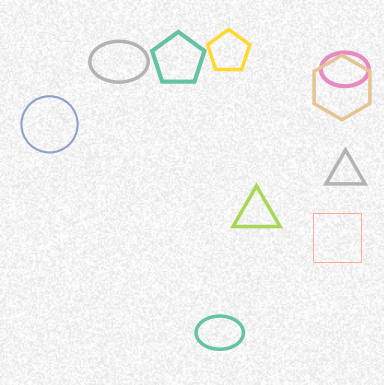[{"shape": "oval", "thickness": 2.5, "radius": 0.31, "center": [0.571, 0.136]}, {"shape": "pentagon", "thickness": 3, "radius": 0.36, "center": [0.463, 0.846]}, {"shape": "square", "thickness": 0.5, "radius": 0.32, "center": [0.875, 0.384]}, {"shape": "circle", "thickness": 1.5, "radius": 0.37, "center": [0.129, 0.677]}, {"shape": "oval", "thickness": 3, "radius": 0.31, "center": [0.896, 0.82]}, {"shape": "triangle", "thickness": 2.5, "radius": 0.35, "center": [0.666, 0.447]}, {"shape": "pentagon", "thickness": 2.5, "radius": 0.29, "center": [0.594, 0.866]}, {"shape": "hexagon", "thickness": 2.5, "radius": 0.42, "center": [0.888, 0.773]}, {"shape": "triangle", "thickness": 2.5, "radius": 0.29, "center": [0.898, 0.552]}, {"shape": "oval", "thickness": 2.5, "radius": 0.38, "center": [0.309, 0.84]}]